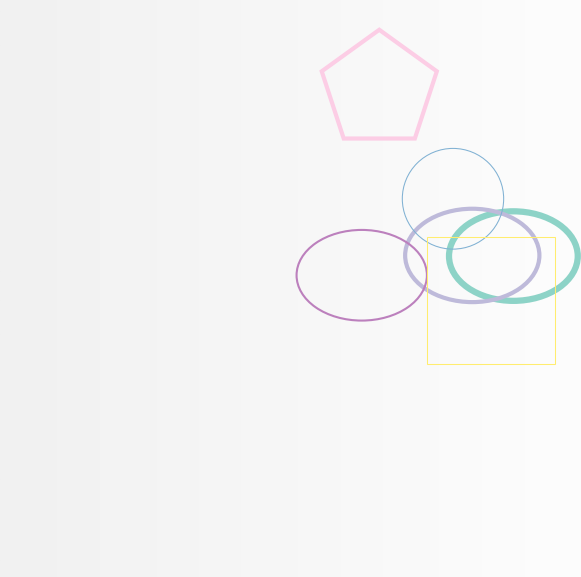[{"shape": "oval", "thickness": 3, "radius": 0.55, "center": [0.883, 0.556]}, {"shape": "oval", "thickness": 2, "radius": 0.58, "center": [0.813, 0.557]}, {"shape": "circle", "thickness": 0.5, "radius": 0.44, "center": [0.779, 0.655]}, {"shape": "pentagon", "thickness": 2, "radius": 0.52, "center": [0.653, 0.843]}, {"shape": "oval", "thickness": 1, "radius": 0.56, "center": [0.622, 0.523]}, {"shape": "square", "thickness": 0.5, "radius": 0.55, "center": [0.845, 0.479]}]